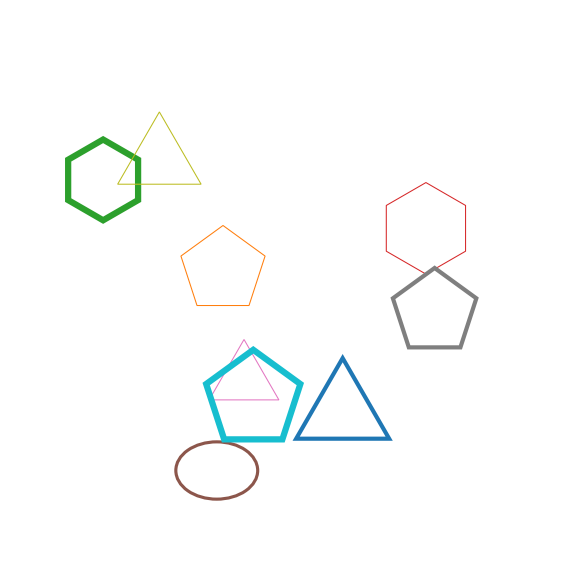[{"shape": "triangle", "thickness": 2, "radius": 0.46, "center": [0.593, 0.286]}, {"shape": "pentagon", "thickness": 0.5, "radius": 0.38, "center": [0.386, 0.532]}, {"shape": "hexagon", "thickness": 3, "radius": 0.35, "center": [0.179, 0.688]}, {"shape": "hexagon", "thickness": 0.5, "radius": 0.4, "center": [0.738, 0.604]}, {"shape": "oval", "thickness": 1.5, "radius": 0.35, "center": [0.375, 0.184]}, {"shape": "triangle", "thickness": 0.5, "radius": 0.35, "center": [0.423, 0.342]}, {"shape": "pentagon", "thickness": 2, "radius": 0.38, "center": [0.753, 0.459]}, {"shape": "triangle", "thickness": 0.5, "radius": 0.42, "center": [0.276, 0.722]}, {"shape": "pentagon", "thickness": 3, "radius": 0.43, "center": [0.439, 0.308]}]